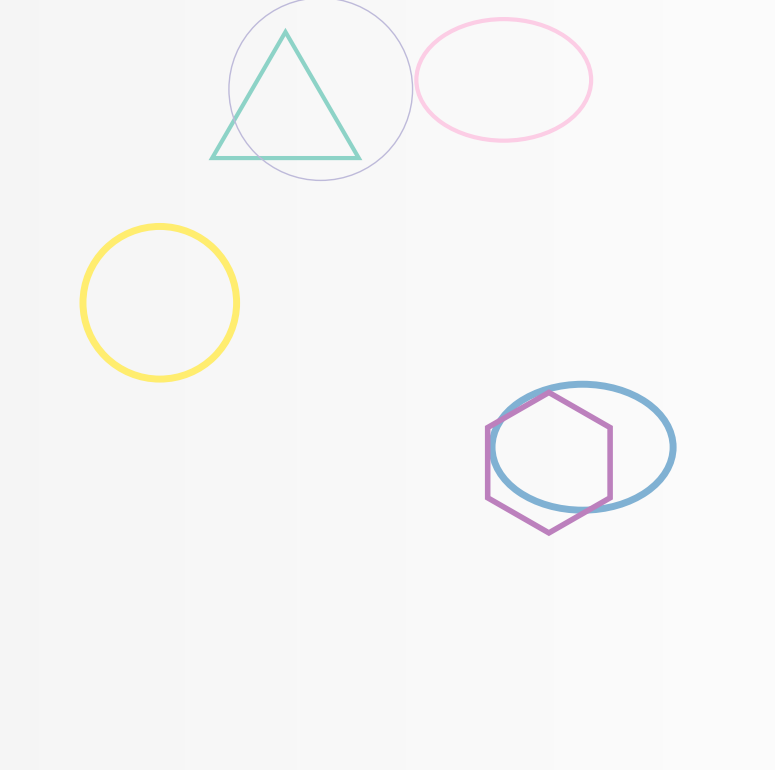[{"shape": "triangle", "thickness": 1.5, "radius": 0.55, "center": [0.368, 0.849]}, {"shape": "circle", "thickness": 0.5, "radius": 0.59, "center": [0.414, 0.884]}, {"shape": "oval", "thickness": 2.5, "radius": 0.58, "center": [0.752, 0.419]}, {"shape": "oval", "thickness": 1.5, "radius": 0.56, "center": [0.65, 0.896]}, {"shape": "hexagon", "thickness": 2, "radius": 0.46, "center": [0.708, 0.399]}, {"shape": "circle", "thickness": 2.5, "radius": 0.5, "center": [0.206, 0.607]}]